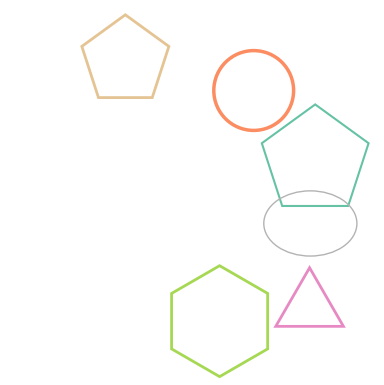[{"shape": "pentagon", "thickness": 1.5, "radius": 0.73, "center": [0.819, 0.583]}, {"shape": "circle", "thickness": 2.5, "radius": 0.52, "center": [0.659, 0.765]}, {"shape": "triangle", "thickness": 2, "radius": 0.51, "center": [0.804, 0.203]}, {"shape": "hexagon", "thickness": 2, "radius": 0.72, "center": [0.57, 0.166]}, {"shape": "pentagon", "thickness": 2, "radius": 0.59, "center": [0.326, 0.843]}, {"shape": "oval", "thickness": 1, "radius": 0.6, "center": [0.806, 0.42]}]